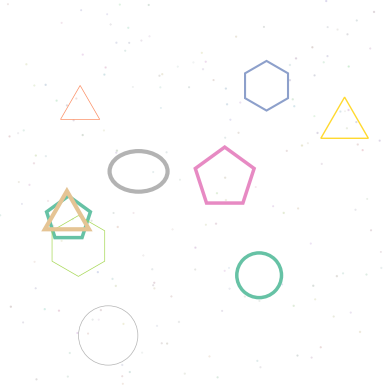[{"shape": "circle", "thickness": 2.5, "radius": 0.29, "center": [0.673, 0.285]}, {"shape": "pentagon", "thickness": 2.5, "radius": 0.3, "center": [0.178, 0.431]}, {"shape": "triangle", "thickness": 0.5, "radius": 0.29, "center": [0.208, 0.719]}, {"shape": "hexagon", "thickness": 1.5, "radius": 0.32, "center": [0.692, 0.777]}, {"shape": "pentagon", "thickness": 2.5, "radius": 0.4, "center": [0.584, 0.538]}, {"shape": "hexagon", "thickness": 0.5, "radius": 0.39, "center": [0.204, 0.361]}, {"shape": "triangle", "thickness": 1, "radius": 0.36, "center": [0.895, 0.676]}, {"shape": "triangle", "thickness": 3, "radius": 0.33, "center": [0.174, 0.438]}, {"shape": "oval", "thickness": 3, "radius": 0.38, "center": [0.36, 0.555]}, {"shape": "circle", "thickness": 0.5, "radius": 0.39, "center": [0.281, 0.129]}]